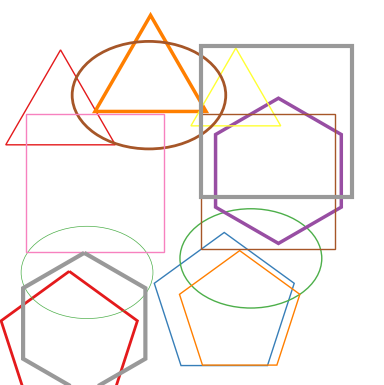[{"shape": "triangle", "thickness": 1, "radius": 0.82, "center": [0.157, 0.706]}, {"shape": "pentagon", "thickness": 2, "radius": 0.93, "center": [0.18, 0.109]}, {"shape": "pentagon", "thickness": 1, "radius": 0.96, "center": [0.582, 0.205]}, {"shape": "oval", "thickness": 0.5, "radius": 0.86, "center": [0.226, 0.292]}, {"shape": "oval", "thickness": 1, "radius": 0.92, "center": [0.652, 0.329]}, {"shape": "hexagon", "thickness": 2.5, "radius": 0.94, "center": [0.723, 0.556]}, {"shape": "triangle", "thickness": 2.5, "radius": 0.83, "center": [0.391, 0.794]}, {"shape": "pentagon", "thickness": 1, "radius": 0.82, "center": [0.623, 0.185]}, {"shape": "triangle", "thickness": 1, "radius": 0.67, "center": [0.613, 0.74]}, {"shape": "square", "thickness": 1, "radius": 0.87, "center": [0.696, 0.529]}, {"shape": "oval", "thickness": 2, "radius": 1.0, "center": [0.387, 0.753]}, {"shape": "square", "thickness": 1, "radius": 0.9, "center": [0.246, 0.525]}, {"shape": "square", "thickness": 3, "radius": 0.98, "center": [0.719, 0.684]}, {"shape": "hexagon", "thickness": 3, "radius": 0.92, "center": [0.219, 0.16]}]